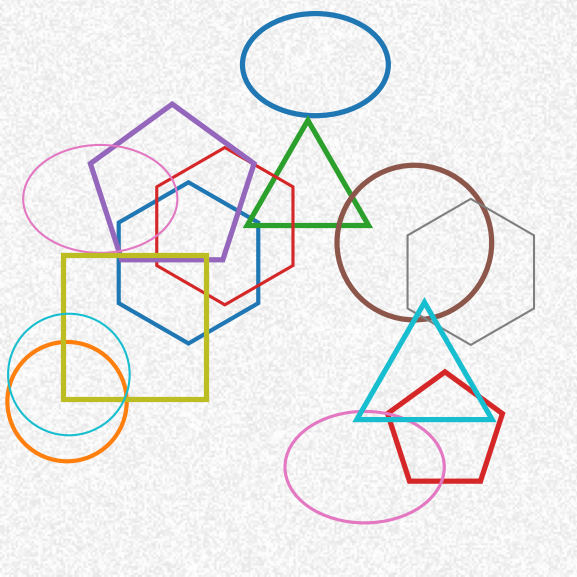[{"shape": "hexagon", "thickness": 2, "radius": 0.7, "center": [0.326, 0.544]}, {"shape": "oval", "thickness": 2.5, "radius": 0.63, "center": [0.546, 0.887]}, {"shape": "circle", "thickness": 2, "radius": 0.52, "center": [0.116, 0.304]}, {"shape": "triangle", "thickness": 2.5, "radius": 0.61, "center": [0.533, 0.669]}, {"shape": "pentagon", "thickness": 2.5, "radius": 0.52, "center": [0.771, 0.251]}, {"shape": "hexagon", "thickness": 1.5, "radius": 0.68, "center": [0.389, 0.607]}, {"shape": "pentagon", "thickness": 2.5, "radius": 0.75, "center": [0.298, 0.67]}, {"shape": "circle", "thickness": 2.5, "radius": 0.67, "center": [0.717, 0.579]}, {"shape": "oval", "thickness": 1, "radius": 0.67, "center": [0.174, 0.655]}, {"shape": "oval", "thickness": 1.5, "radius": 0.69, "center": [0.631, 0.19]}, {"shape": "hexagon", "thickness": 1, "radius": 0.63, "center": [0.815, 0.528]}, {"shape": "square", "thickness": 2.5, "radius": 0.62, "center": [0.233, 0.433]}, {"shape": "circle", "thickness": 1, "radius": 0.53, "center": [0.119, 0.351]}, {"shape": "triangle", "thickness": 2.5, "radius": 0.68, "center": [0.735, 0.34]}]